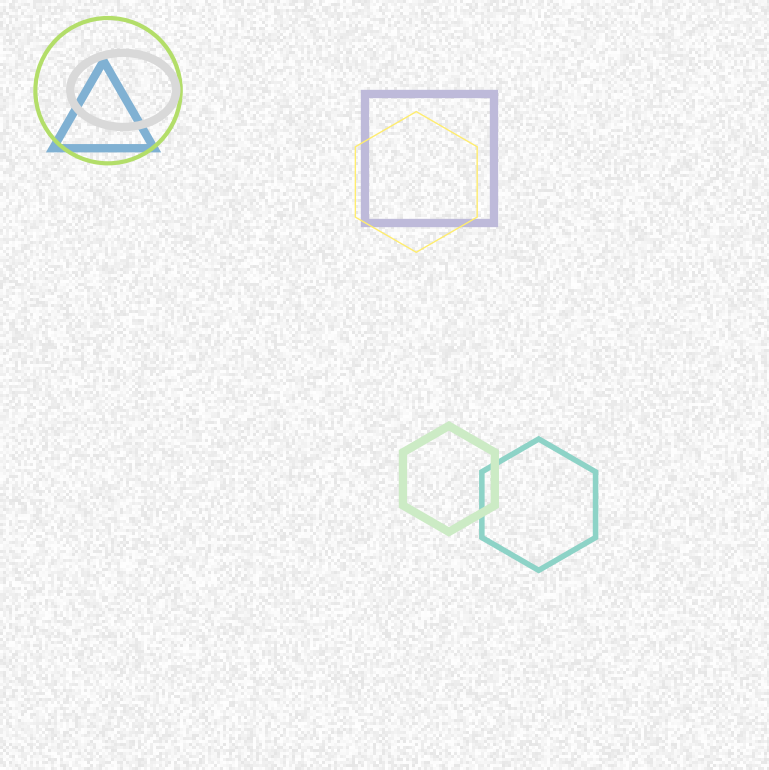[{"shape": "hexagon", "thickness": 2, "radius": 0.43, "center": [0.7, 0.345]}, {"shape": "square", "thickness": 3, "radius": 0.42, "center": [0.558, 0.794]}, {"shape": "triangle", "thickness": 3, "radius": 0.38, "center": [0.134, 0.845]}, {"shape": "circle", "thickness": 1.5, "radius": 0.47, "center": [0.14, 0.882]}, {"shape": "oval", "thickness": 3, "radius": 0.34, "center": [0.16, 0.883]}, {"shape": "hexagon", "thickness": 3, "radius": 0.34, "center": [0.583, 0.378]}, {"shape": "hexagon", "thickness": 0.5, "radius": 0.46, "center": [0.541, 0.764]}]